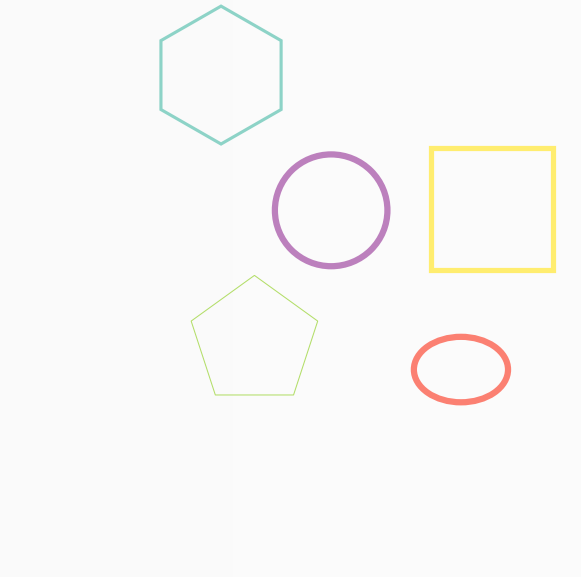[{"shape": "hexagon", "thickness": 1.5, "radius": 0.6, "center": [0.38, 0.869]}, {"shape": "oval", "thickness": 3, "radius": 0.4, "center": [0.793, 0.359]}, {"shape": "pentagon", "thickness": 0.5, "radius": 0.57, "center": [0.438, 0.408]}, {"shape": "circle", "thickness": 3, "radius": 0.48, "center": [0.57, 0.635]}, {"shape": "square", "thickness": 2.5, "radius": 0.52, "center": [0.846, 0.637]}]